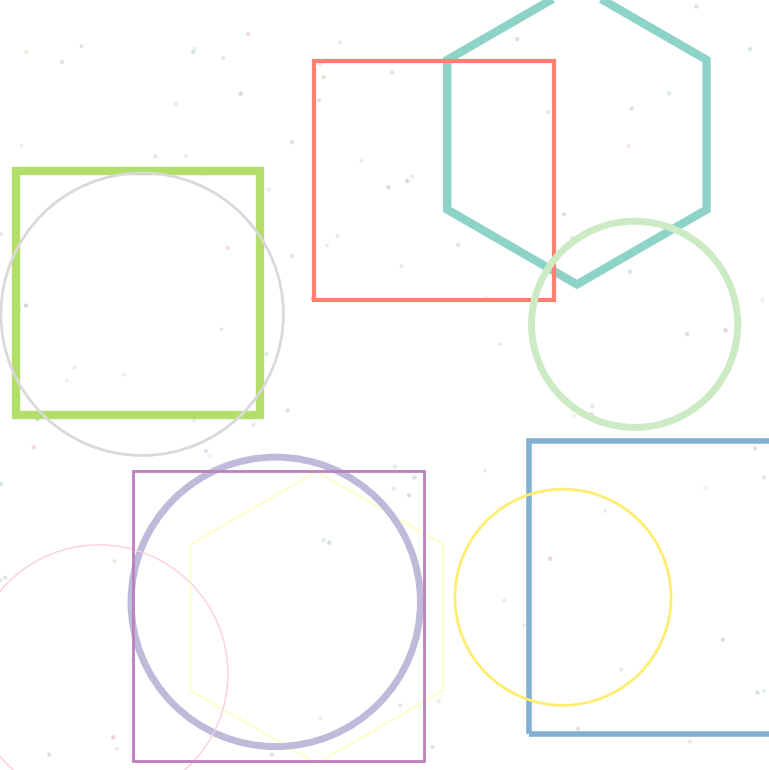[{"shape": "hexagon", "thickness": 3, "radius": 0.97, "center": [0.749, 0.825]}, {"shape": "hexagon", "thickness": 0.5, "radius": 0.95, "center": [0.411, 0.198]}, {"shape": "circle", "thickness": 2.5, "radius": 0.94, "center": [0.358, 0.218]}, {"shape": "square", "thickness": 1.5, "radius": 0.78, "center": [0.563, 0.766]}, {"shape": "square", "thickness": 2, "radius": 0.95, "center": [0.877, 0.237]}, {"shape": "square", "thickness": 3, "radius": 0.79, "center": [0.179, 0.619]}, {"shape": "circle", "thickness": 0.5, "radius": 0.84, "center": [0.129, 0.125]}, {"shape": "circle", "thickness": 1, "radius": 0.92, "center": [0.185, 0.592]}, {"shape": "square", "thickness": 1, "radius": 0.94, "center": [0.361, 0.2]}, {"shape": "circle", "thickness": 2.5, "radius": 0.67, "center": [0.824, 0.579]}, {"shape": "circle", "thickness": 1, "radius": 0.7, "center": [0.731, 0.224]}]